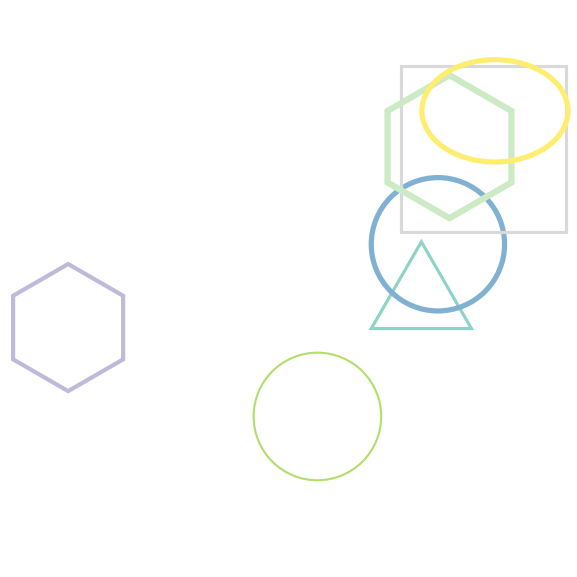[{"shape": "triangle", "thickness": 1.5, "radius": 0.5, "center": [0.73, 0.48]}, {"shape": "hexagon", "thickness": 2, "radius": 0.55, "center": [0.118, 0.432]}, {"shape": "circle", "thickness": 2.5, "radius": 0.58, "center": [0.758, 0.576]}, {"shape": "circle", "thickness": 1, "radius": 0.55, "center": [0.55, 0.278]}, {"shape": "square", "thickness": 1.5, "radius": 0.72, "center": [0.837, 0.741]}, {"shape": "hexagon", "thickness": 3, "radius": 0.62, "center": [0.778, 0.745]}, {"shape": "oval", "thickness": 2.5, "radius": 0.63, "center": [0.857, 0.807]}]